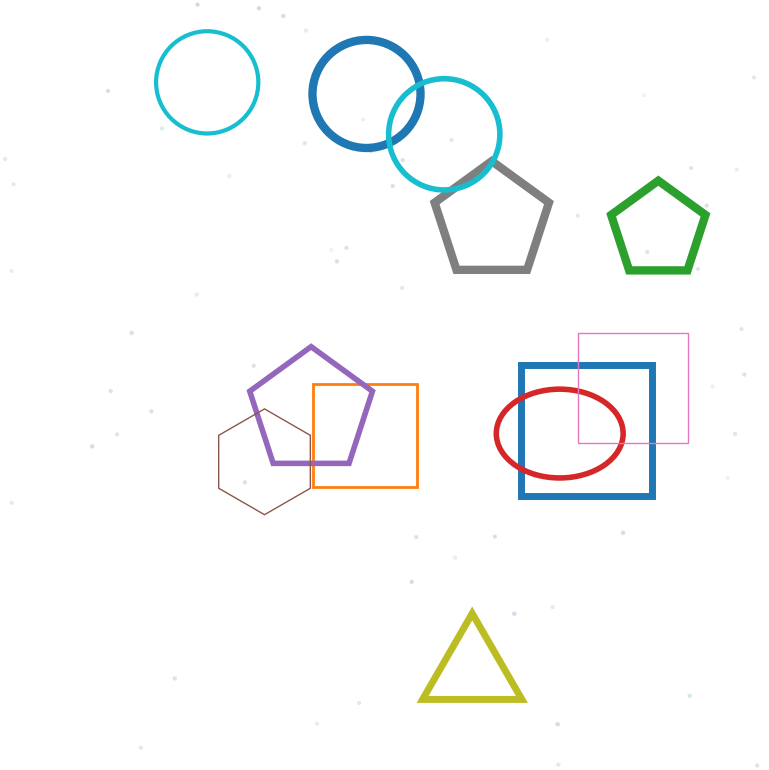[{"shape": "square", "thickness": 2.5, "radius": 0.42, "center": [0.762, 0.441]}, {"shape": "circle", "thickness": 3, "radius": 0.35, "center": [0.476, 0.878]}, {"shape": "square", "thickness": 1, "radius": 0.34, "center": [0.474, 0.434]}, {"shape": "pentagon", "thickness": 3, "radius": 0.32, "center": [0.855, 0.701]}, {"shape": "oval", "thickness": 2, "radius": 0.41, "center": [0.727, 0.437]}, {"shape": "pentagon", "thickness": 2, "radius": 0.42, "center": [0.404, 0.466]}, {"shape": "hexagon", "thickness": 0.5, "radius": 0.34, "center": [0.344, 0.4]}, {"shape": "square", "thickness": 0.5, "radius": 0.36, "center": [0.822, 0.496]}, {"shape": "pentagon", "thickness": 3, "radius": 0.39, "center": [0.639, 0.713]}, {"shape": "triangle", "thickness": 2.5, "radius": 0.37, "center": [0.613, 0.129]}, {"shape": "circle", "thickness": 2, "radius": 0.36, "center": [0.577, 0.826]}, {"shape": "circle", "thickness": 1.5, "radius": 0.33, "center": [0.269, 0.893]}]